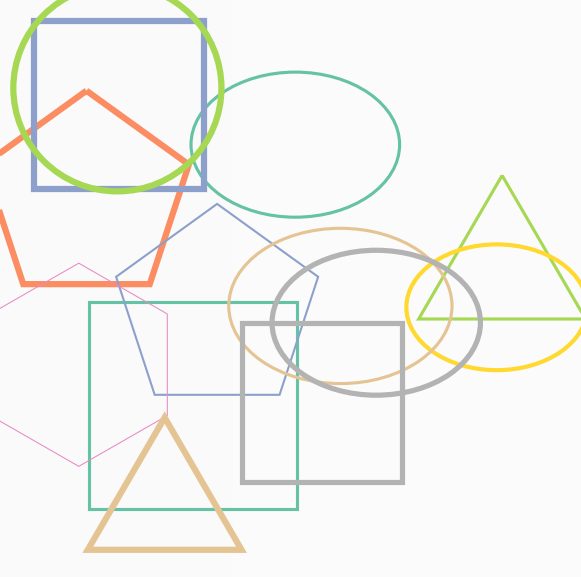[{"shape": "square", "thickness": 1.5, "radius": 0.9, "center": [0.333, 0.297]}, {"shape": "oval", "thickness": 1.5, "radius": 0.9, "center": [0.508, 0.749]}, {"shape": "pentagon", "thickness": 3, "radius": 0.93, "center": [0.149, 0.657]}, {"shape": "pentagon", "thickness": 1, "radius": 0.91, "center": [0.374, 0.463]}, {"shape": "square", "thickness": 3, "radius": 0.73, "center": [0.205, 0.817]}, {"shape": "hexagon", "thickness": 0.5, "radius": 0.88, "center": [0.136, 0.368]}, {"shape": "triangle", "thickness": 1.5, "radius": 0.83, "center": [0.864, 0.53]}, {"shape": "circle", "thickness": 3, "radius": 0.9, "center": [0.202, 0.847]}, {"shape": "oval", "thickness": 2, "radius": 0.78, "center": [0.855, 0.467]}, {"shape": "oval", "thickness": 1.5, "radius": 0.96, "center": [0.586, 0.469]}, {"shape": "triangle", "thickness": 3, "radius": 0.76, "center": [0.283, 0.123]}, {"shape": "oval", "thickness": 2.5, "radius": 0.9, "center": [0.647, 0.44]}, {"shape": "square", "thickness": 2.5, "radius": 0.69, "center": [0.555, 0.302]}]